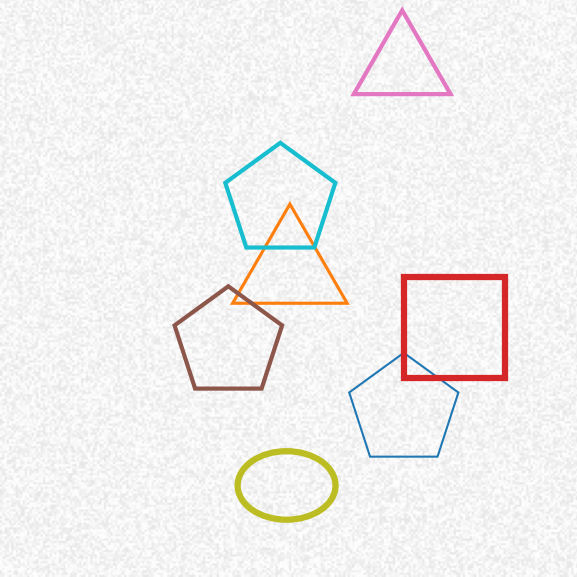[{"shape": "pentagon", "thickness": 1, "radius": 0.5, "center": [0.699, 0.289]}, {"shape": "triangle", "thickness": 1.5, "radius": 0.57, "center": [0.502, 0.531]}, {"shape": "square", "thickness": 3, "radius": 0.44, "center": [0.787, 0.432]}, {"shape": "pentagon", "thickness": 2, "radius": 0.49, "center": [0.395, 0.405]}, {"shape": "triangle", "thickness": 2, "radius": 0.48, "center": [0.696, 0.885]}, {"shape": "oval", "thickness": 3, "radius": 0.42, "center": [0.496, 0.159]}, {"shape": "pentagon", "thickness": 2, "radius": 0.5, "center": [0.485, 0.652]}]